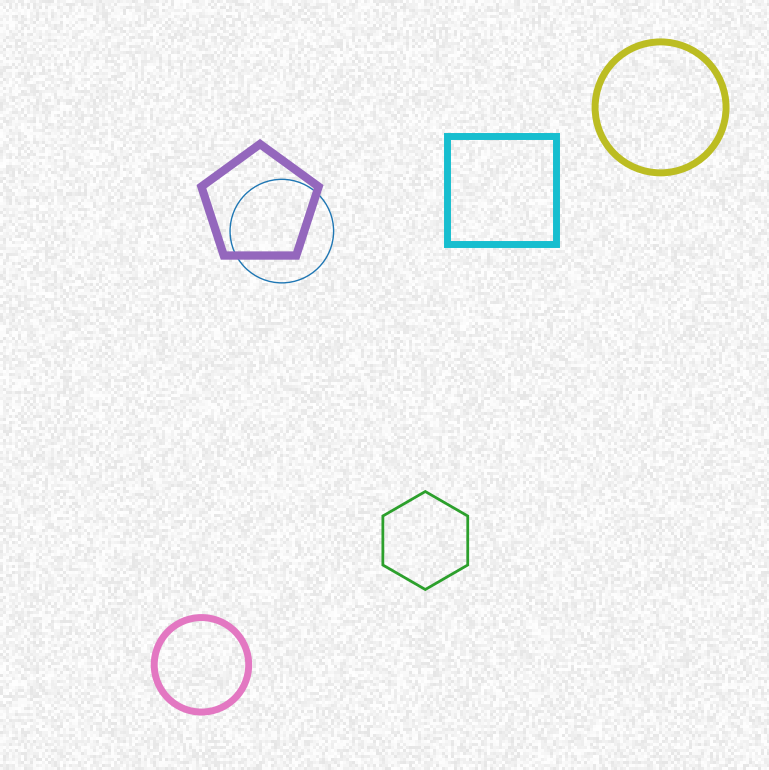[{"shape": "circle", "thickness": 0.5, "radius": 0.34, "center": [0.366, 0.7]}, {"shape": "hexagon", "thickness": 1, "radius": 0.32, "center": [0.552, 0.298]}, {"shape": "pentagon", "thickness": 3, "radius": 0.4, "center": [0.338, 0.733]}, {"shape": "circle", "thickness": 2.5, "radius": 0.31, "center": [0.262, 0.137]}, {"shape": "circle", "thickness": 2.5, "radius": 0.43, "center": [0.858, 0.861]}, {"shape": "square", "thickness": 2.5, "radius": 0.35, "center": [0.651, 0.754]}]